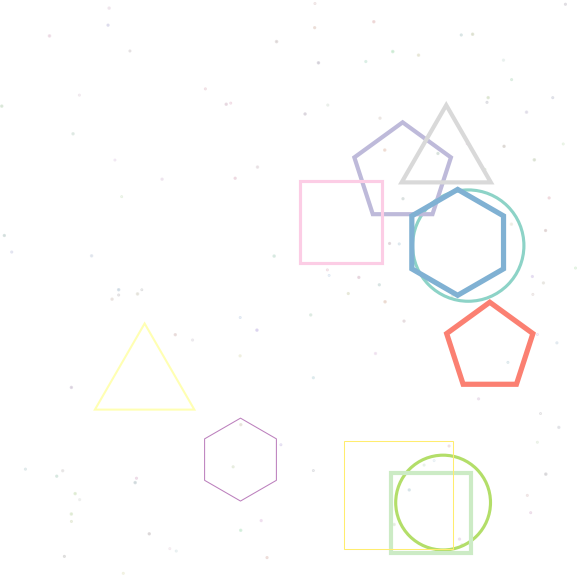[{"shape": "circle", "thickness": 1.5, "radius": 0.48, "center": [0.811, 0.574]}, {"shape": "triangle", "thickness": 1, "radius": 0.5, "center": [0.25, 0.34]}, {"shape": "pentagon", "thickness": 2, "radius": 0.44, "center": [0.697, 0.699]}, {"shape": "pentagon", "thickness": 2.5, "radius": 0.39, "center": [0.848, 0.397]}, {"shape": "hexagon", "thickness": 2.5, "radius": 0.46, "center": [0.793, 0.579]}, {"shape": "circle", "thickness": 1.5, "radius": 0.41, "center": [0.767, 0.129]}, {"shape": "square", "thickness": 1.5, "radius": 0.35, "center": [0.591, 0.615]}, {"shape": "triangle", "thickness": 2, "radius": 0.45, "center": [0.773, 0.728]}, {"shape": "hexagon", "thickness": 0.5, "radius": 0.36, "center": [0.416, 0.203]}, {"shape": "square", "thickness": 2, "radius": 0.34, "center": [0.746, 0.111]}, {"shape": "square", "thickness": 0.5, "radius": 0.47, "center": [0.689, 0.142]}]